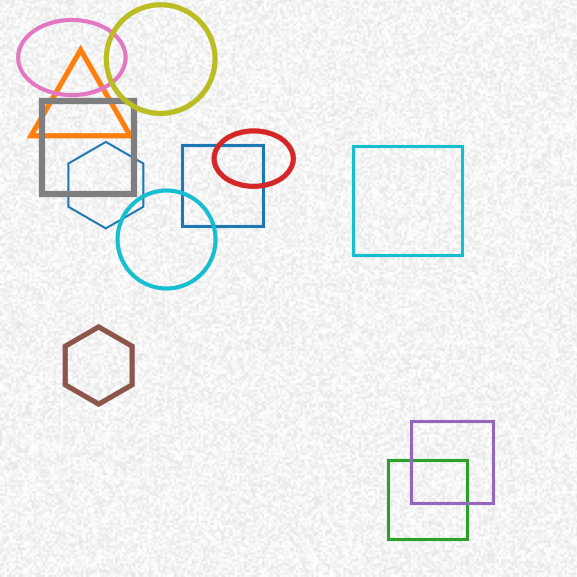[{"shape": "hexagon", "thickness": 1, "radius": 0.37, "center": [0.183, 0.679]}, {"shape": "square", "thickness": 1.5, "radius": 0.35, "center": [0.385, 0.678]}, {"shape": "triangle", "thickness": 2.5, "radius": 0.5, "center": [0.14, 0.814]}, {"shape": "square", "thickness": 1.5, "radius": 0.34, "center": [0.74, 0.134]}, {"shape": "oval", "thickness": 2.5, "radius": 0.34, "center": [0.439, 0.724]}, {"shape": "square", "thickness": 1.5, "radius": 0.36, "center": [0.783, 0.199]}, {"shape": "hexagon", "thickness": 2.5, "radius": 0.33, "center": [0.171, 0.366]}, {"shape": "oval", "thickness": 2, "radius": 0.47, "center": [0.124, 0.899]}, {"shape": "square", "thickness": 3, "radius": 0.4, "center": [0.153, 0.744]}, {"shape": "circle", "thickness": 2.5, "radius": 0.47, "center": [0.278, 0.897]}, {"shape": "square", "thickness": 1.5, "radius": 0.47, "center": [0.706, 0.653]}, {"shape": "circle", "thickness": 2, "radius": 0.42, "center": [0.288, 0.584]}]